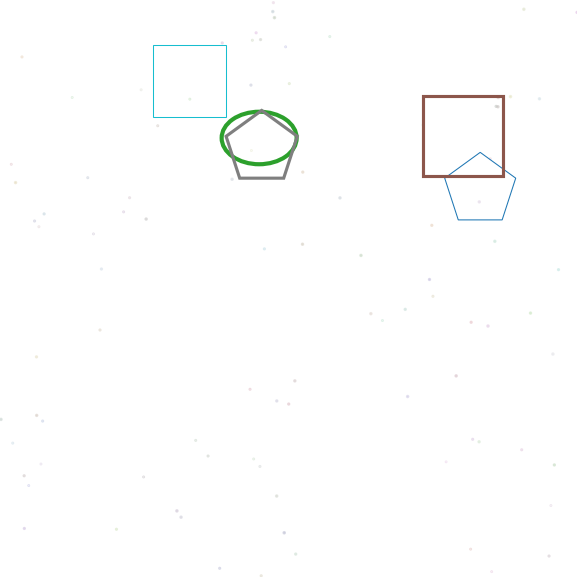[{"shape": "pentagon", "thickness": 0.5, "radius": 0.32, "center": [0.832, 0.671]}, {"shape": "oval", "thickness": 2, "radius": 0.32, "center": [0.449, 0.76]}, {"shape": "square", "thickness": 1.5, "radius": 0.35, "center": [0.801, 0.763]}, {"shape": "pentagon", "thickness": 1.5, "radius": 0.32, "center": [0.453, 0.743]}, {"shape": "square", "thickness": 0.5, "radius": 0.31, "center": [0.328, 0.86]}]